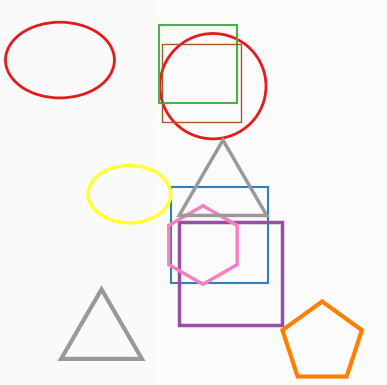[{"shape": "oval", "thickness": 2, "radius": 0.7, "center": [0.155, 0.844]}, {"shape": "circle", "thickness": 2, "radius": 0.68, "center": [0.55, 0.776]}, {"shape": "square", "thickness": 1.5, "radius": 0.63, "center": [0.566, 0.389]}, {"shape": "square", "thickness": 1.5, "radius": 0.5, "center": [0.51, 0.834]}, {"shape": "square", "thickness": 2.5, "radius": 0.66, "center": [0.594, 0.289]}, {"shape": "pentagon", "thickness": 3, "radius": 0.54, "center": [0.831, 0.109]}, {"shape": "oval", "thickness": 2.5, "radius": 0.53, "center": [0.334, 0.496]}, {"shape": "square", "thickness": 1, "radius": 0.51, "center": [0.52, 0.784]}, {"shape": "hexagon", "thickness": 2.5, "radius": 0.51, "center": [0.524, 0.364]}, {"shape": "triangle", "thickness": 3, "radius": 0.6, "center": [0.262, 0.128]}, {"shape": "triangle", "thickness": 2.5, "radius": 0.65, "center": [0.575, 0.506]}]